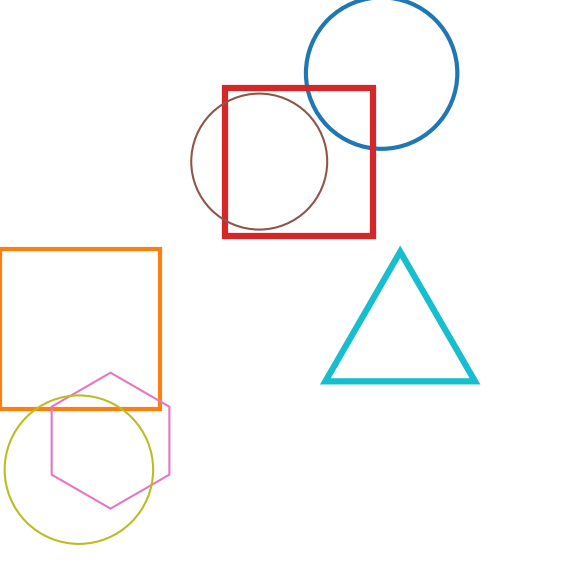[{"shape": "circle", "thickness": 2, "radius": 0.66, "center": [0.661, 0.873]}, {"shape": "square", "thickness": 2, "radius": 0.69, "center": [0.139, 0.43]}, {"shape": "square", "thickness": 3, "radius": 0.64, "center": [0.518, 0.719]}, {"shape": "circle", "thickness": 1, "radius": 0.59, "center": [0.449, 0.719]}, {"shape": "hexagon", "thickness": 1, "radius": 0.59, "center": [0.191, 0.236]}, {"shape": "circle", "thickness": 1, "radius": 0.64, "center": [0.137, 0.186]}, {"shape": "triangle", "thickness": 3, "radius": 0.75, "center": [0.693, 0.414]}]